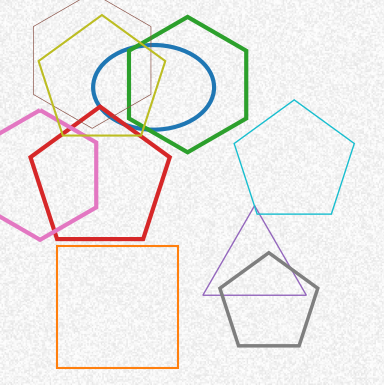[{"shape": "oval", "thickness": 3, "radius": 0.79, "center": [0.399, 0.773]}, {"shape": "square", "thickness": 1.5, "radius": 0.79, "center": [0.305, 0.203]}, {"shape": "hexagon", "thickness": 3, "radius": 0.88, "center": [0.487, 0.78]}, {"shape": "pentagon", "thickness": 3, "radius": 0.95, "center": [0.26, 0.533]}, {"shape": "triangle", "thickness": 1, "radius": 0.78, "center": [0.661, 0.311]}, {"shape": "hexagon", "thickness": 0.5, "radius": 0.88, "center": [0.239, 0.843]}, {"shape": "hexagon", "thickness": 3, "radius": 0.84, "center": [0.104, 0.546]}, {"shape": "pentagon", "thickness": 2.5, "radius": 0.67, "center": [0.698, 0.21]}, {"shape": "pentagon", "thickness": 1.5, "radius": 0.87, "center": [0.265, 0.788]}, {"shape": "pentagon", "thickness": 1, "radius": 0.82, "center": [0.764, 0.577]}]